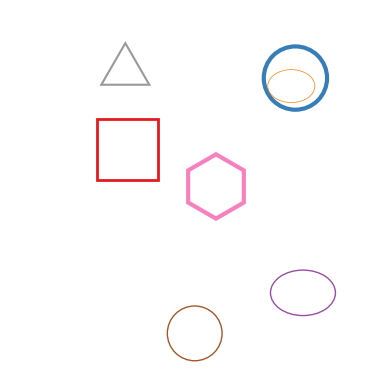[{"shape": "square", "thickness": 2, "radius": 0.4, "center": [0.332, 0.611]}, {"shape": "circle", "thickness": 3, "radius": 0.41, "center": [0.767, 0.797]}, {"shape": "oval", "thickness": 1, "radius": 0.42, "center": [0.787, 0.239]}, {"shape": "oval", "thickness": 0.5, "radius": 0.31, "center": [0.757, 0.776]}, {"shape": "circle", "thickness": 1, "radius": 0.36, "center": [0.506, 0.134]}, {"shape": "hexagon", "thickness": 3, "radius": 0.42, "center": [0.561, 0.516]}, {"shape": "triangle", "thickness": 1.5, "radius": 0.36, "center": [0.326, 0.816]}]